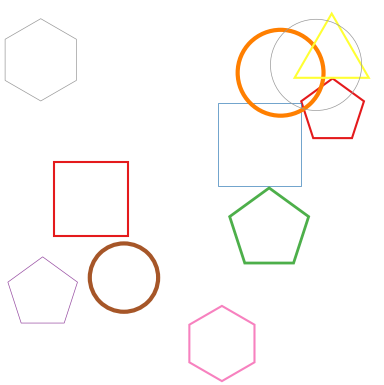[{"shape": "pentagon", "thickness": 1.5, "radius": 0.43, "center": [0.864, 0.711]}, {"shape": "square", "thickness": 1.5, "radius": 0.48, "center": [0.236, 0.483]}, {"shape": "square", "thickness": 0.5, "radius": 0.54, "center": [0.674, 0.625]}, {"shape": "pentagon", "thickness": 2, "radius": 0.54, "center": [0.699, 0.404]}, {"shape": "pentagon", "thickness": 0.5, "radius": 0.48, "center": [0.111, 0.238]}, {"shape": "circle", "thickness": 3, "radius": 0.56, "center": [0.729, 0.811]}, {"shape": "triangle", "thickness": 1.5, "radius": 0.56, "center": [0.862, 0.854]}, {"shape": "circle", "thickness": 3, "radius": 0.44, "center": [0.322, 0.279]}, {"shape": "hexagon", "thickness": 1.5, "radius": 0.49, "center": [0.576, 0.108]}, {"shape": "circle", "thickness": 0.5, "radius": 0.59, "center": [0.821, 0.831]}, {"shape": "hexagon", "thickness": 0.5, "radius": 0.53, "center": [0.106, 0.845]}]